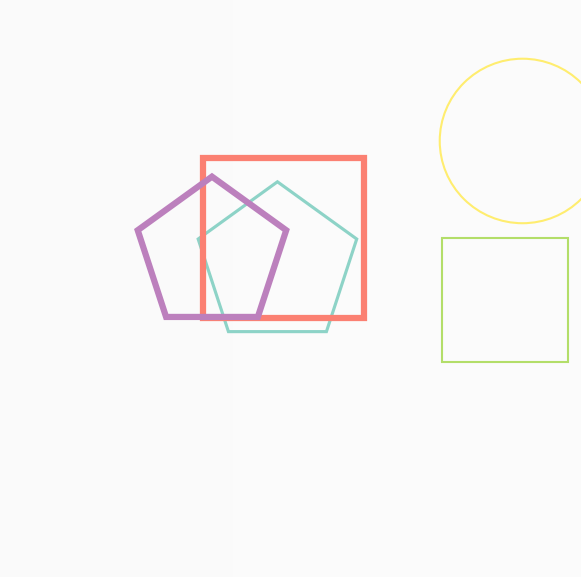[{"shape": "pentagon", "thickness": 1.5, "radius": 0.72, "center": [0.477, 0.541]}, {"shape": "square", "thickness": 3, "radius": 0.69, "center": [0.488, 0.588]}, {"shape": "square", "thickness": 1, "radius": 0.54, "center": [0.869, 0.48]}, {"shape": "pentagon", "thickness": 3, "radius": 0.67, "center": [0.365, 0.559]}, {"shape": "circle", "thickness": 1, "radius": 0.71, "center": [0.899, 0.755]}]